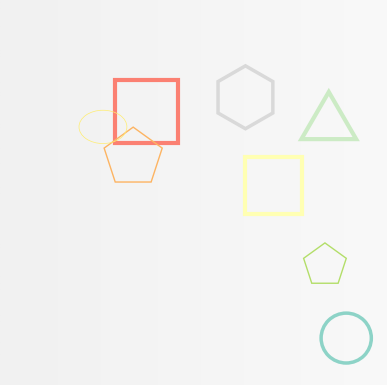[{"shape": "circle", "thickness": 2.5, "radius": 0.32, "center": [0.893, 0.122]}, {"shape": "square", "thickness": 3, "radius": 0.37, "center": [0.705, 0.518]}, {"shape": "square", "thickness": 3, "radius": 0.41, "center": [0.378, 0.711]}, {"shape": "pentagon", "thickness": 1, "radius": 0.39, "center": [0.344, 0.591]}, {"shape": "pentagon", "thickness": 1, "radius": 0.29, "center": [0.839, 0.311]}, {"shape": "hexagon", "thickness": 2.5, "radius": 0.41, "center": [0.633, 0.747]}, {"shape": "triangle", "thickness": 3, "radius": 0.41, "center": [0.848, 0.679]}, {"shape": "oval", "thickness": 0.5, "radius": 0.31, "center": [0.266, 0.67]}]